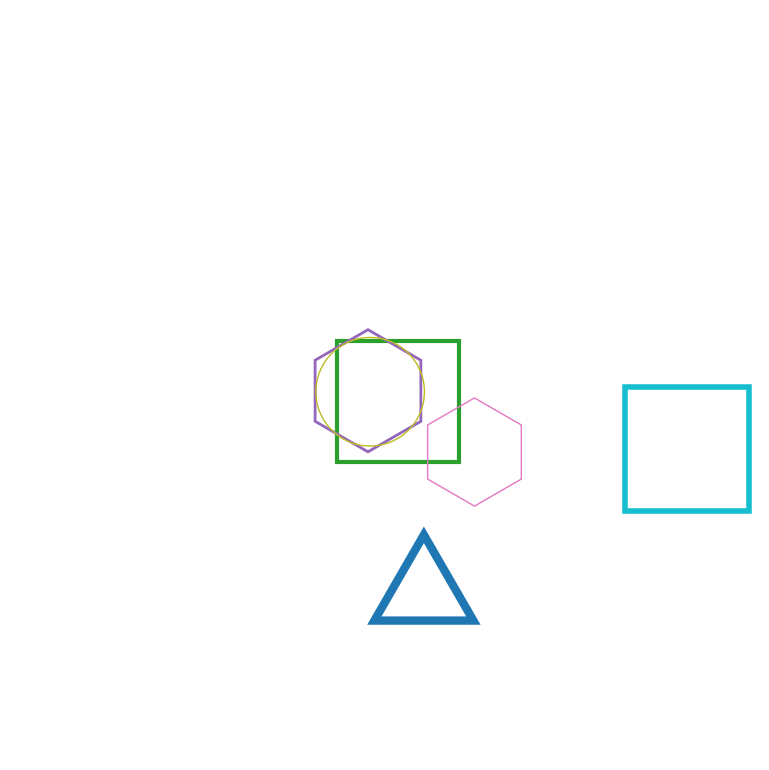[{"shape": "triangle", "thickness": 3, "radius": 0.37, "center": [0.55, 0.231]}, {"shape": "square", "thickness": 1.5, "radius": 0.39, "center": [0.517, 0.479]}, {"shape": "hexagon", "thickness": 1, "radius": 0.4, "center": [0.478, 0.493]}, {"shape": "hexagon", "thickness": 0.5, "radius": 0.35, "center": [0.616, 0.413]}, {"shape": "circle", "thickness": 0.5, "radius": 0.35, "center": [0.481, 0.491]}, {"shape": "square", "thickness": 2, "radius": 0.4, "center": [0.892, 0.417]}]